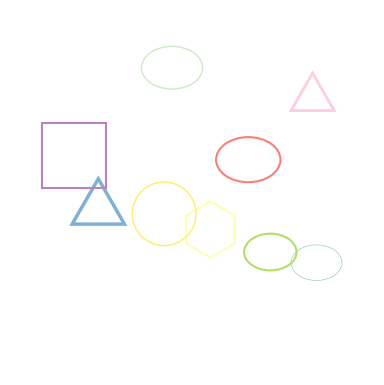[{"shape": "oval", "thickness": 0.5, "radius": 0.33, "center": [0.822, 0.318]}, {"shape": "hexagon", "thickness": 1.5, "radius": 0.37, "center": [0.546, 0.404]}, {"shape": "oval", "thickness": 1.5, "radius": 0.42, "center": [0.645, 0.585]}, {"shape": "triangle", "thickness": 2.5, "radius": 0.39, "center": [0.255, 0.457]}, {"shape": "oval", "thickness": 1.5, "radius": 0.34, "center": [0.702, 0.345]}, {"shape": "triangle", "thickness": 2, "radius": 0.32, "center": [0.812, 0.745]}, {"shape": "square", "thickness": 1.5, "radius": 0.42, "center": [0.192, 0.596]}, {"shape": "oval", "thickness": 1, "radius": 0.4, "center": [0.447, 0.824]}, {"shape": "circle", "thickness": 1, "radius": 0.41, "center": [0.426, 0.445]}]